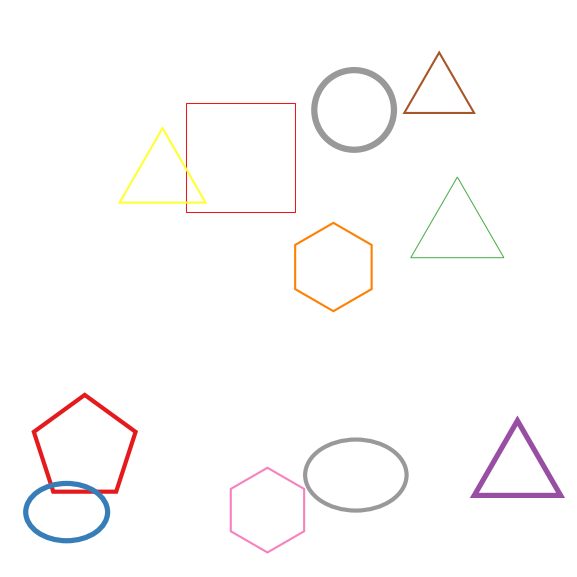[{"shape": "square", "thickness": 0.5, "radius": 0.47, "center": [0.416, 0.726]}, {"shape": "pentagon", "thickness": 2, "radius": 0.46, "center": [0.147, 0.223]}, {"shape": "oval", "thickness": 2.5, "radius": 0.35, "center": [0.115, 0.112]}, {"shape": "triangle", "thickness": 0.5, "radius": 0.47, "center": [0.792, 0.599]}, {"shape": "triangle", "thickness": 2.5, "radius": 0.43, "center": [0.896, 0.184]}, {"shape": "hexagon", "thickness": 1, "radius": 0.38, "center": [0.577, 0.537]}, {"shape": "triangle", "thickness": 1, "radius": 0.43, "center": [0.282, 0.691]}, {"shape": "triangle", "thickness": 1, "radius": 0.35, "center": [0.761, 0.838]}, {"shape": "hexagon", "thickness": 1, "radius": 0.37, "center": [0.463, 0.116]}, {"shape": "oval", "thickness": 2, "radius": 0.44, "center": [0.616, 0.177]}, {"shape": "circle", "thickness": 3, "radius": 0.34, "center": [0.613, 0.809]}]